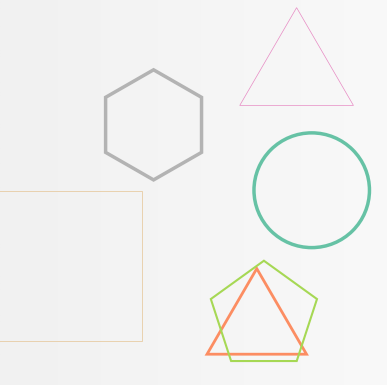[{"shape": "circle", "thickness": 2.5, "radius": 0.75, "center": [0.804, 0.506]}, {"shape": "triangle", "thickness": 2, "radius": 0.74, "center": [0.663, 0.154]}, {"shape": "triangle", "thickness": 0.5, "radius": 0.85, "center": [0.765, 0.811]}, {"shape": "pentagon", "thickness": 1.5, "radius": 0.72, "center": [0.681, 0.179]}, {"shape": "square", "thickness": 0.5, "radius": 0.97, "center": [0.171, 0.308]}, {"shape": "hexagon", "thickness": 2.5, "radius": 0.71, "center": [0.396, 0.676]}]